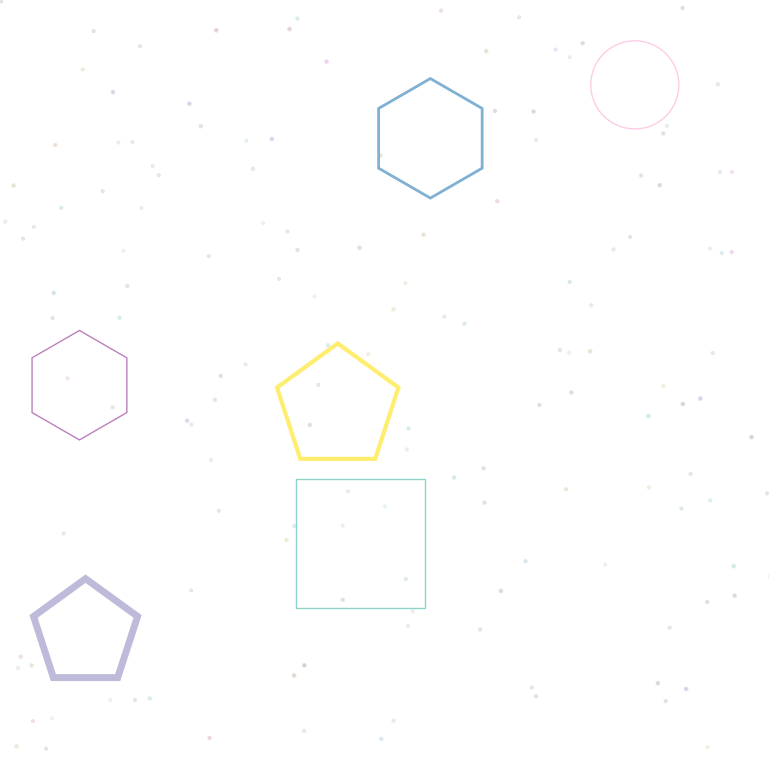[{"shape": "square", "thickness": 0.5, "radius": 0.42, "center": [0.468, 0.294]}, {"shape": "pentagon", "thickness": 2.5, "radius": 0.36, "center": [0.111, 0.177]}, {"shape": "hexagon", "thickness": 1, "radius": 0.39, "center": [0.559, 0.82]}, {"shape": "circle", "thickness": 0.5, "radius": 0.29, "center": [0.824, 0.89]}, {"shape": "hexagon", "thickness": 0.5, "radius": 0.36, "center": [0.103, 0.5]}, {"shape": "pentagon", "thickness": 1.5, "radius": 0.41, "center": [0.439, 0.471]}]